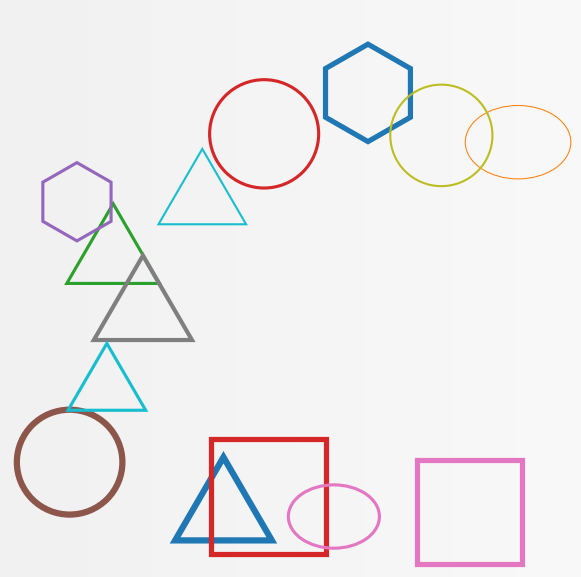[{"shape": "hexagon", "thickness": 2.5, "radius": 0.42, "center": [0.633, 0.838]}, {"shape": "triangle", "thickness": 3, "radius": 0.48, "center": [0.384, 0.111]}, {"shape": "oval", "thickness": 0.5, "radius": 0.45, "center": [0.891, 0.753]}, {"shape": "triangle", "thickness": 1.5, "radius": 0.46, "center": [0.195, 0.554]}, {"shape": "circle", "thickness": 1.5, "radius": 0.47, "center": [0.454, 0.767]}, {"shape": "square", "thickness": 2.5, "radius": 0.5, "center": [0.462, 0.139]}, {"shape": "hexagon", "thickness": 1.5, "radius": 0.34, "center": [0.132, 0.65]}, {"shape": "circle", "thickness": 3, "radius": 0.45, "center": [0.12, 0.199]}, {"shape": "oval", "thickness": 1.5, "radius": 0.39, "center": [0.574, 0.105]}, {"shape": "square", "thickness": 2.5, "radius": 0.45, "center": [0.807, 0.112]}, {"shape": "triangle", "thickness": 2, "radius": 0.49, "center": [0.246, 0.459]}, {"shape": "circle", "thickness": 1, "radius": 0.44, "center": [0.759, 0.765]}, {"shape": "triangle", "thickness": 1.5, "radius": 0.39, "center": [0.184, 0.327]}, {"shape": "triangle", "thickness": 1, "radius": 0.44, "center": [0.348, 0.654]}]